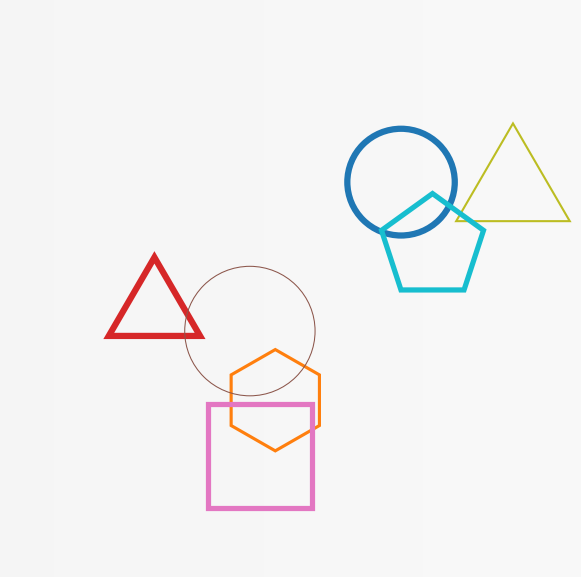[{"shape": "circle", "thickness": 3, "radius": 0.46, "center": [0.69, 0.684]}, {"shape": "hexagon", "thickness": 1.5, "radius": 0.44, "center": [0.474, 0.306]}, {"shape": "triangle", "thickness": 3, "radius": 0.45, "center": [0.266, 0.463]}, {"shape": "circle", "thickness": 0.5, "radius": 0.56, "center": [0.43, 0.426]}, {"shape": "square", "thickness": 2.5, "radius": 0.45, "center": [0.447, 0.21]}, {"shape": "triangle", "thickness": 1, "radius": 0.56, "center": [0.883, 0.673]}, {"shape": "pentagon", "thickness": 2.5, "radius": 0.46, "center": [0.744, 0.572]}]